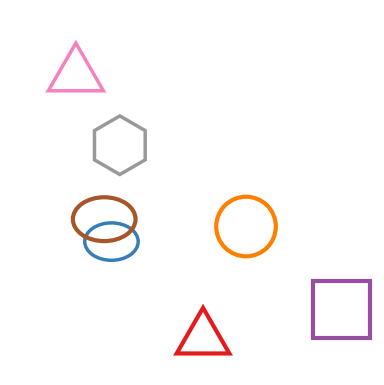[{"shape": "triangle", "thickness": 3, "radius": 0.4, "center": [0.527, 0.121]}, {"shape": "oval", "thickness": 2.5, "radius": 0.35, "center": [0.29, 0.373]}, {"shape": "square", "thickness": 3, "radius": 0.37, "center": [0.887, 0.197]}, {"shape": "circle", "thickness": 3, "radius": 0.39, "center": [0.639, 0.412]}, {"shape": "oval", "thickness": 3, "radius": 0.41, "center": [0.271, 0.431]}, {"shape": "triangle", "thickness": 2.5, "radius": 0.41, "center": [0.197, 0.806]}, {"shape": "hexagon", "thickness": 2.5, "radius": 0.38, "center": [0.311, 0.623]}]